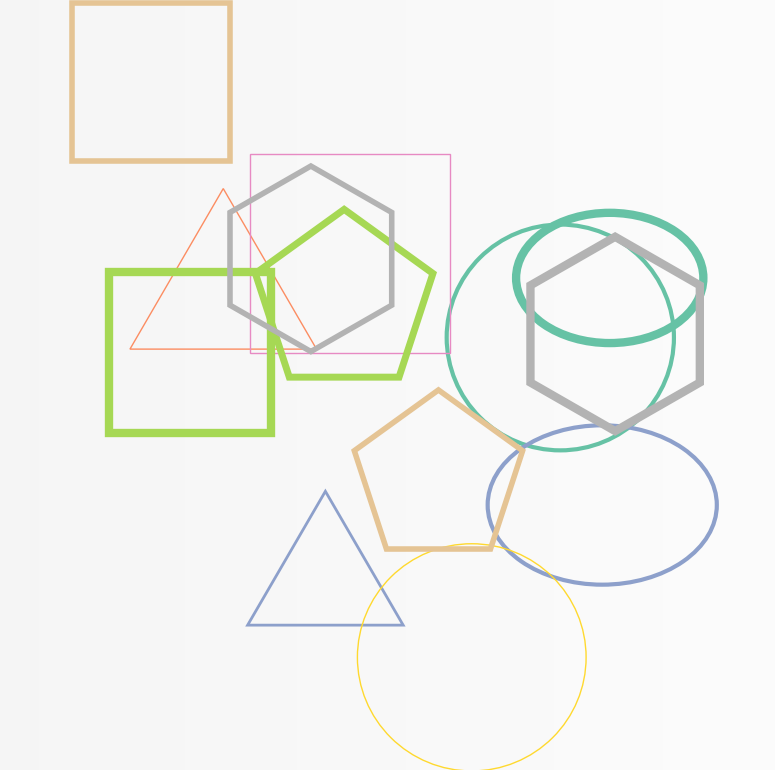[{"shape": "oval", "thickness": 3, "radius": 0.6, "center": [0.787, 0.639]}, {"shape": "circle", "thickness": 1.5, "radius": 0.73, "center": [0.723, 0.562]}, {"shape": "triangle", "thickness": 0.5, "radius": 0.69, "center": [0.288, 0.616]}, {"shape": "oval", "thickness": 1.5, "radius": 0.74, "center": [0.777, 0.344]}, {"shape": "triangle", "thickness": 1, "radius": 0.58, "center": [0.42, 0.246]}, {"shape": "square", "thickness": 0.5, "radius": 0.65, "center": [0.451, 0.67]}, {"shape": "square", "thickness": 3, "radius": 0.52, "center": [0.245, 0.542]}, {"shape": "pentagon", "thickness": 2.5, "radius": 0.6, "center": [0.444, 0.608]}, {"shape": "circle", "thickness": 0.5, "radius": 0.74, "center": [0.609, 0.146]}, {"shape": "square", "thickness": 2, "radius": 0.51, "center": [0.195, 0.894]}, {"shape": "pentagon", "thickness": 2, "radius": 0.57, "center": [0.566, 0.379]}, {"shape": "hexagon", "thickness": 3, "radius": 0.63, "center": [0.794, 0.566]}, {"shape": "hexagon", "thickness": 2, "radius": 0.6, "center": [0.401, 0.664]}]